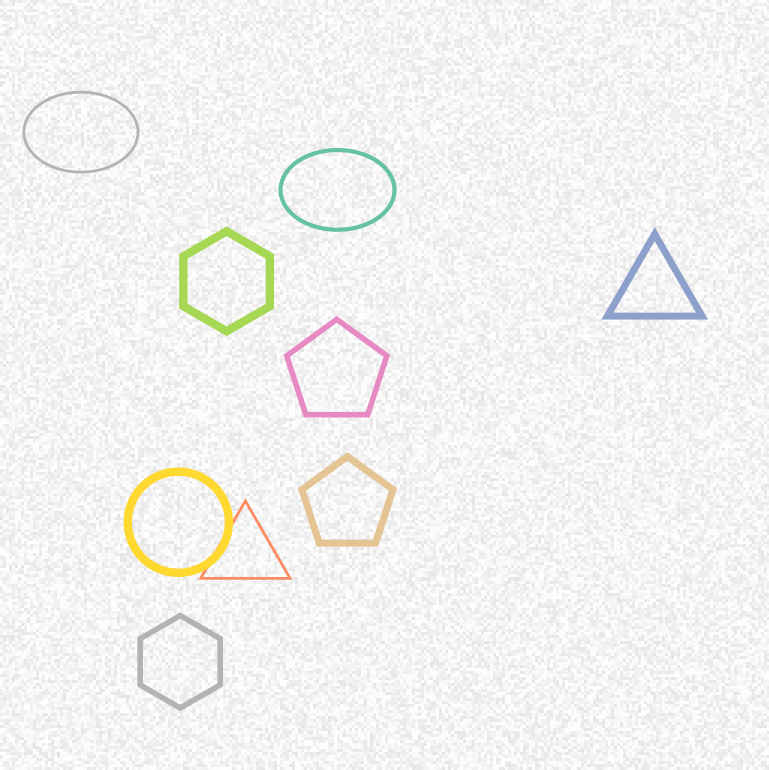[{"shape": "oval", "thickness": 1.5, "radius": 0.37, "center": [0.438, 0.753]}, {"shape": "triangle", "thickness": 1, "radius": 0.34, "center": [0.319, 0.282]}, {"shape": "triangle", "thickness": 2.5, "radius": 0.36, "center": [0.85, 0.625]}, {"shape": "pentagon", "thickness": 2, "radius": 0.34, "center": [0.437, 0.517]}, {"shape": "hexagon", "thickness": 3, "radius": 0.32, "center": [0.294, 0.635]}, {"shape": "circle", "thickness": 3, "radius": 0.33, "center": [0.232, 0.322]}, {"shape": "pentagon", "thickness": 2.5, "radius": 0.31, "center": [0.451, 0.345]}, {"shape": "hexagon", "thickness": 2, "radius": 0.3, "center": [0.234, 0.141]}, {"shape": "oval", "thickness": 1, "radius": 0.37, "center": [0.105, 0.828]}]